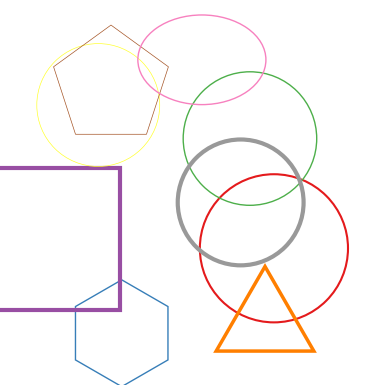[{"shape": "circle", "thickness": 1.5, "radius": 0.96, "center": [0.711, 0.355]}, {"shape": "hexagon", "thickness": 1, "radius": 0.69, "center": [0.316, 0.134]}, {"shape": "circle", "thickness": 1, "radius": 0.87, "center": [0.649, 0.64]}, {"shape": "square", "thickness": 3, "radius": 0.92, "center": [0.128, 0.379]}, {"shape": "triangle", "thickness": 2.5, "radius": 0.73, "center": [0.688, 0.161]}, {"shape": "circle", "thickness": 0.5, "radius": 0.8, "center": [0.255, 0.727]}, {"shape": "pentagon", "thickness": 0.5, "radius": 0.78, "center": [0.288, 0.778]}, {"shape": "oval", "thickness": 1, "radius": 0.83, "center": [0.524, 0.845]}, {"shape": "circle", "thickness": 3, "radius": 0.82, "center": [0.625, 0.474]}]